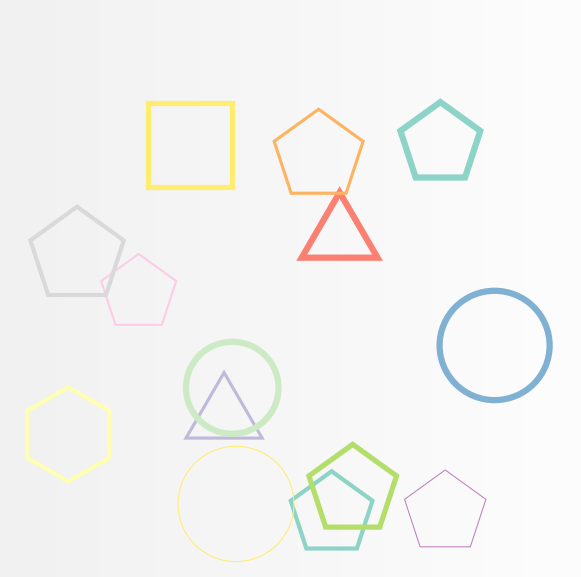[{"shape": "pentagon", "thickness": 2, "radius": 0.37, "center": [0.571, 0.109]}, {"shape": "pentagon", "thickness": 3, "radius": 0.36, "center": [0.758, 0.75]}, {"shape": "hexagon", "thickness": 2, "radius": 0.41, "center": [0.117, 0.247]}, {"shape": "triangle", "thickness": 1.5, "radius": 0.38, "center": [0.385, 0.278]}, {"shape": "triangle", "thickness": 3, "radius": 0.38, "center": [0.584, 0.591]}, {"shape": "circle", "thickness": 3, "radius": 0.47, "center": [0.851, 0.401]}, {"shape": "pentagon", "thickness": 1.5, "radius": 0.4, "center": [0.548, 0.73]}, {"shape": "pentagon", "thickness": 2.5, "radius": 0.4, "center": [0.607, 0.15]}, {"shape": "pentagon", "thickness": 1, "radius": 0.34, "center": [0.239, 0.492]}, {"shape": "pentagon", "thickness": 2, "radius": 0.42, "center": [0.133, 0.557]}, {"shape": "pentagon", "thickness": 0.5, "radius": 0.37, "center": [0.766, 0.112]}, {"shape": "circle", "thickness": 3, "radius": 0.4, "center": [0.4, 0.328]}, {"shape": "circle", "thickness": 0.5, "radius": 0.5, "center": [0.406, 0.127]}, {"shape": "square", "thickness": 2.5, "radius": 0.36, "center": [0.328, 0.748]}]